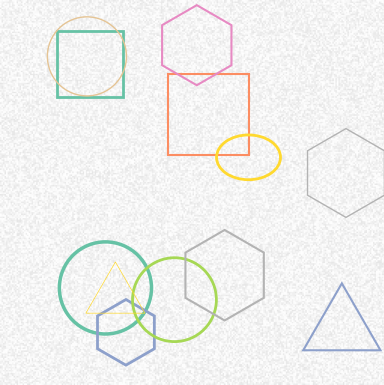[{"shape": "square", "thickness": 2, "radius": 0.43, "center": [0.233, 0.834]}, {"shape": "circle", "thickness": 2.5, "radius": 0.6, "center": [0.274, 0.252]}, {"shape": "square", "thickness": 1.5, "radius": 0.53, "center": [0.542, 0.703]}, {"shape": "triangle", "thickness": 1.5, "radius": 0.58, "center": [0.888, 0.148]}, {"shape": "hexagon", "thickness": 2, "radius": 0.43, "center": [0.327, 0.137]}, {"shape": "hexagon", "thickness": 1.5, "radius": 0.52, "center": [0.511, 0.883]}, {"shape": "circle", "thickness": 2, "radius": 0.54, "center": [0.453, 0.222]}, {"shape": "oval", "thickness": 2, "radius": 0.42, "center": [0.645, 0.591]}, {"shape": "triangle", "thickness": 0.5, "radius": 0.44, "center": [0.3, 0.231]}, {"shape": "circle", "thickness": 1, "radius": 0.51, "center": [0.226, 0.854]}, {"shape": "hexagon", "thickness": 1, "radius": 0.58, "center": [0.899, 0.551]}, {"shape": "hexagon", "thickness": 1.5, "radius": 0.59, "center": [0.583, 0.285]}]